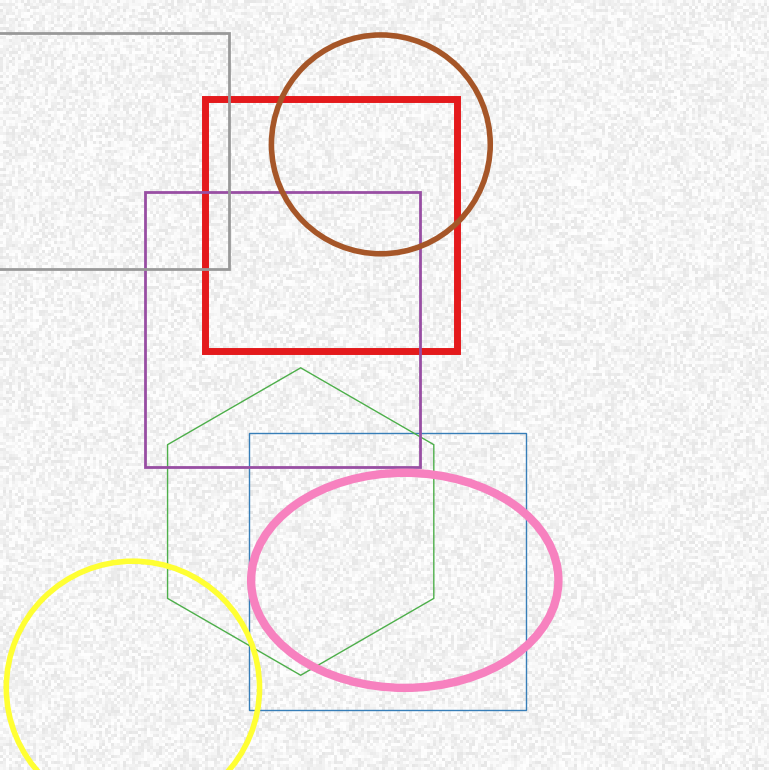[{"shape": "square", "thickness": 2.5, "radius": 0.82, "center": [0.429, 0.708]}, {"shape": "square", "thickness": 0.5, "radius": 0.9, "center": [0.503, 0.258]}, {"shape": "hexagon", "thickness": 0.5, "radius": 1.0, "center": [0.391, 0.323]}, {"shape": "square", "thickness": 1, "radius": 0.89, "center": [0.367, 0.572]}, {"shape": "circle", "thickness": 2, "radius": 0.82, "center": [0.173, 0.107]}, {"shape": "circle", "thickness": 2, "radius": 0.71, "center": [0.495, 0.813]}, {"shape": "oval", "thickness": 3, "radius": 1.0, "center": [0.526, 0.246]}, {"shape": "square", "thickness": 1, "radius": 0.77, "center": [0.144, 0.804]}]